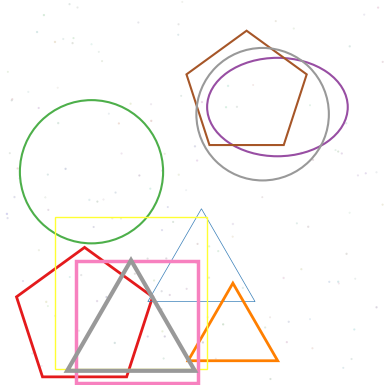[{"shape": "pentagon", "thickness": 2, "radius": 0.93, "center": [0.22, 0.172]}, {"shape": "triangle", "thickness": 0.5, "radius": 0.8, "center": [0.523, 0.297]}, {"shape": "circle", "thickness": 1.5, "radius": 0.93, "center": [0.238, 0.554]}, {"shape": "oval", "thickness": 1.5, "radius": 0.91, "center": [0.721, 0.722]}, {"shape": "triangle", "thickness": 2, "radius": 0.67, "center": [0.605, 0.13]}, {"shape": "square", "thickness": 1, "radius": 0.98, "center": [0.34, 0.239]}, {"shape": "pentagon", "thickness": 1.5, "radius": 0.82, "center": [0.64, 0.756]}, {"shape": "square", "thickness": 2.5, "radius": 0.79, "center": [0.357, 0.164]}, {"shape": "circle", "thickness": 1.5, "radius": 0.86, "center": [0.682, 0.703]}, {"shape": "triangle", "thickness": 3, "radius": 0.96, "center": [0.34, 0.133]}]